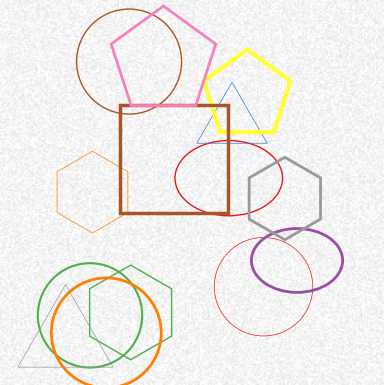[{"shape": "circle", "thickness": 0.5, "radius": 0.64, "center": [0.685, 0.255]}, {"shape": "oval", "thickness": 1, "radius": 0.7, "center": [0.594, 0.537]}, {"shape": "triangle", "thickness": 0.5, "radius": 0.53, "center": [0.602, 0.681]}, {"shape": "hexagon", "thickness": 1, "radius": 0.61, "center": [0.339, 0.188]}, {"shape": "circle", "thickness": 1.5, "radius": 0.68, "center": [0.234, 0.181]}, {"shape": "oval", "thickness": 2, "radius": 0.59, "center": [0.771, 0.323]}, {"shape": "hexagon", "thickness": 0.5, "radius": 0.53, "center": [0.24, 0.501]}, {"shape": "circle", "thickness": 2, "radius": 0.71, "center": [0.276, 0.135]}, {"shape": "pentagon", "thickness": 3, "radius": 0.59, "center": [0.642, 0.753]}, {"shape": "circle", "thickness": 1, "radius": 0.68, "center": [0.335, 0.84]}, {"shape": "square", "thickness": 2.5, "radius": 0.7, "center": [0.452, 0.588]}, {"shape": "pentagon", "thickness": 2, "radius": 0.71, "center": [0.425, 0.841]}, {"shape": "hexagon", "thickness": 2, "radius": 0.54, "center": [0.74, 0.484]}, {"shape": "triangle", "thickness": 0.5, "radius": 0.71, "center": [0.17, 0.118]}]